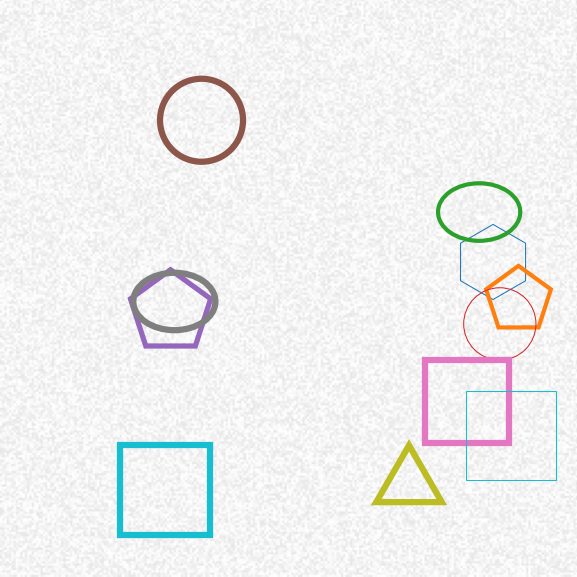[{"shape": "hexagon", "thickness": 0.5, "radius": 0.33, "center": [0.854, 0.546]}, {"shape": "pentagon", "thickness": 2, "radius": 0.29, "center": [0.898, 0.48]}, {"shape": "oval", "thickness": 2, "radius": 0.36, "center": [0.83, 0.632]}, {"shape": "circle", "thickness": 0.5, "radius": 0.31, "center": [0.865, 0.438]}, {"shape": "pentagon", "thickness": 2.5, "radius": 0.37, "center": [0.295, 0.459]}, {"shape": "circle", "thickness": 3, "radius": 0.36, "center": [0.349, 0.791]}, {"shape": "square", "thickness": 3, "radius": 0.36, "center": [0.809, 0.304]}, {"shape": "oval", "thickness": 3, "radius": 0.36, "center": [0.302, 0.477]}, {"shape": "triangle", "thickness": 3, "radius": 0.33, "center": [0.708, 0.162]}, {"shape": "square", "thickness": 3, "radius": 0.39, "center": [0.286, 0.151]}, {"shape": "square", "thickness": 0.5, "radius": 0.39, "center": [0.885, 0.245]}]